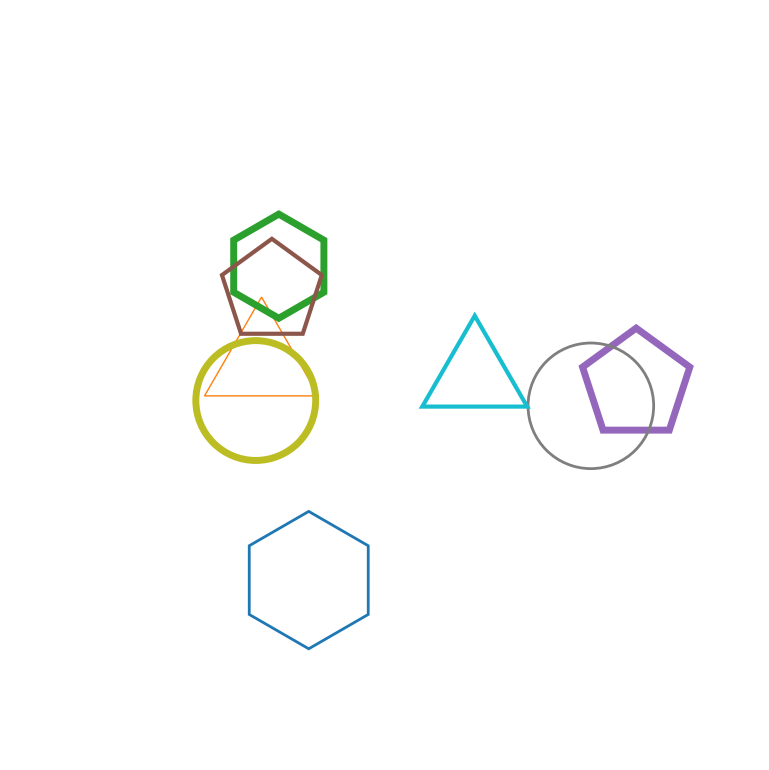[{"shape": "hexagon", "thickness": 1, "radius": 0.45, "center": [0.401, 0.247]}, {"shape": "triangle", "thickness": 0.5, "radius": 0.43, "center": [0.34, 0.529]}, {"shape": "hexagon", "thickness": 2.5, "radius": 0.34, "center": [0.362, 0.654]}, {"shape": "pentagon", "thickness": 2.5, "radius": 0.37, "center": [0.826, 0.501]}, {"shape": "pentagon", "thickness": 1.5, "radius": 0.34, "center": [0.353, 0.622]}, {"shape": "circle", "thickness": 1, "radius": 0.41, "center": [0.767, 0.473]}, {"shape": "circle", "thickness": 2.5, "radius": 0.39, "center": [0.332, 0.48]}, {"shape": "triangle", "thickness": 1.5, "radius": 0.39, "center": [0.617, 0.511]}]